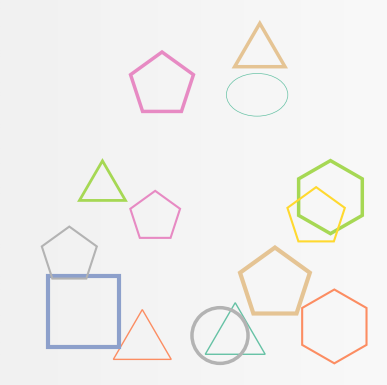[{"shape": "oval", "thickness": 0.5, "radius": 0.4, "center": [0.663, 0.754]}, {"shape": "triangle", "thickness": 1, "radius": 0.45, "center": [0.607, 0.124]}, {"shape": "hexagon", "thickness": 1.5, "radius": 0.48, "center": [0.863, 0.152]}, {"shape": "triangle", "thickness": 1, "radius": 0.43, "center": [0.367, 0.11]}, {"shape": "square", "thickness": 3, "radius": 0.46, "center": [0.216, 0.191]}, {"shape": "pentagon", "thickness": 1.5, "radius": 0.34, "center": [0.4, 0.437]}, {"shape": "pentagon", "thickness": 2.5, "radius": 0.43, "center": [0.418, 0.78]}, {"shape": "triangle", "thickness": 2, "radius": 0.34, "center": [0.264, 0.514]}, {"shape": "hexagon", "thickness": 2.5, "radius": 0.47, "center": [0.853, 0.488]}, {"shape": "pentagon", "thickness": 1.5, "radius": 0.39, "center": [0.816, 0.436]}, {"shape": "triangle", "thickness": 2.5, "radius": 0.38, "center": [0.67, 0.864]}, {"shape": "pentagon", "thickness": 3, "radius": 0.47, "center": [0.71, 0.262]}, {"shape": "circle", "thickness": 2.5, "radius": 0.36, "center": [0.568, 0.128]}, {"shape": "pentagon", "thickness": 1.5, "radius": 0.37, "center": [0.179, 0.337]}]